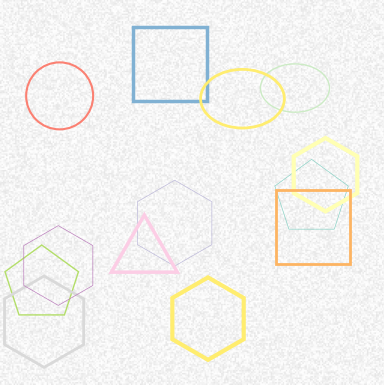[{"shape": "pentagon", "thickness": 0.5, "radius": 0.5, "center": [0.809, 0.486]}, {"shape": "hexagon", "thickness": 3, "radius": 0.48, "center": [0.845, 0.546]}, {"shape": "hexagon", "thickness": 0.5, "radius": 0.56, "center": [0.454, 0.42]}, {"shape": "circle", "thickness": 1.5, "radius": 0.43, "center": [0.155, 0.751]}, {"shape": "square", "thickness": 2.5, "radius": 0.48, "center": [0.441, 0.834]}, {"shape": "square", "thickness": 2, "radius": 0.48, "center": [0.813, 0.411]}, {"shape": "pentagon", "thickness": 1, "radius": 0.5, "center": [0.108, 0.263]}, {"shape": "triangle", "thickness": 2.5, "radius": 0.49, "center": [0.375, 0.343]}, {"shape": "hexagon", "thickness": 2, "radius": 0.59, "center": [0.115, 0.164]}, {"shape": "hexagon", "thickness": 0.5, "radius": 0.52, "center": [0.151, 0.31]}, {"shape": "oval", "thickness": 1, "radius": 0.45, "center": [0.766, 0.771]}, {"shape": "hexagon", "thickness": 3, "radius": 0.54, "center": [0.54, 0.172]}, {"shape": "oval", "thickness": 2, "radius": 0.54, "center": [0.63, 0.744]}]